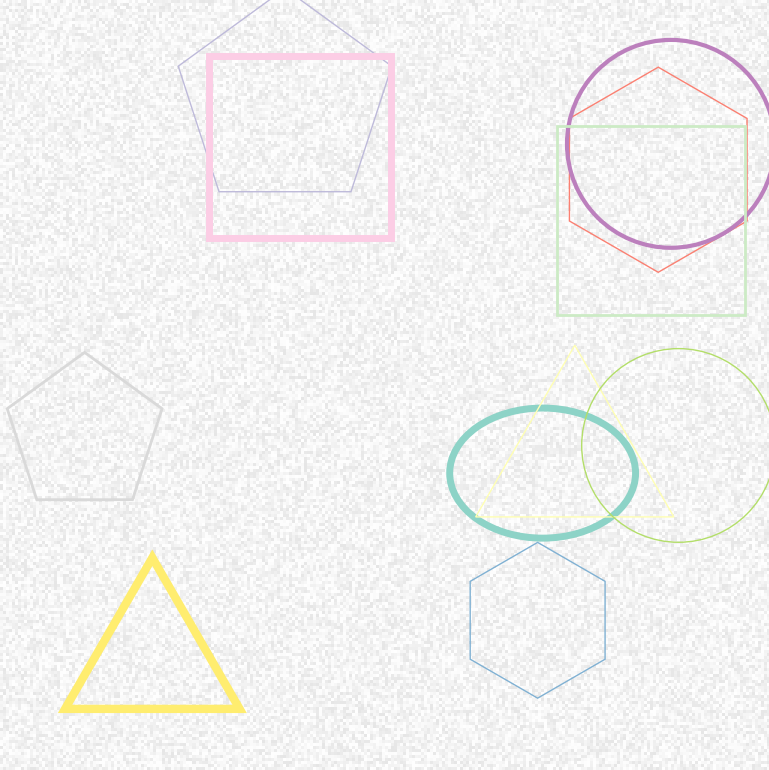[{"shape": "oval", "thickness": 2.5, "radius": 0.6, "center": [0.705, 0.386]}, {"shape": "triangle", "thickness": 0.5, "radius": 0.74, "center": [0.746, 0.403]}, {"shape": "pentagon", "thickness": 0.5, "radius": 0.73, "center": [0.37, 0.869]}, {"shape": "hexagon", "thickness": 0.5, "radius": 0.67, "center": [0.855, 0.78]}, {"shape": "hexagon", "thickness": 0.5, "radius": 0.51, "center": [0.698, 0.194]}, {"shape": "circle", "thickness": 0.5, "radius": 0.63, "center": [0.881, 0.421]}, {"shape": "square", "thickness": 2.5, "radius": 0.59, "center": [0.389, 0.81]}, {"shape": "pentagon", "thickness": 1, "radius": 0.53, "center": [0.11, 0.437]}, {"shape": "circle", "thickness": 1.5, "radius": 0.67, "center": [0.871, 0.813]}, {"shape": "square", "thickness": 1, "radius": 0.61, "center": [0.846, 0.713]}, {"shape": "triangle", "thickness": 3, "radius": 0.65, "center": [0.198, 0.145]}]